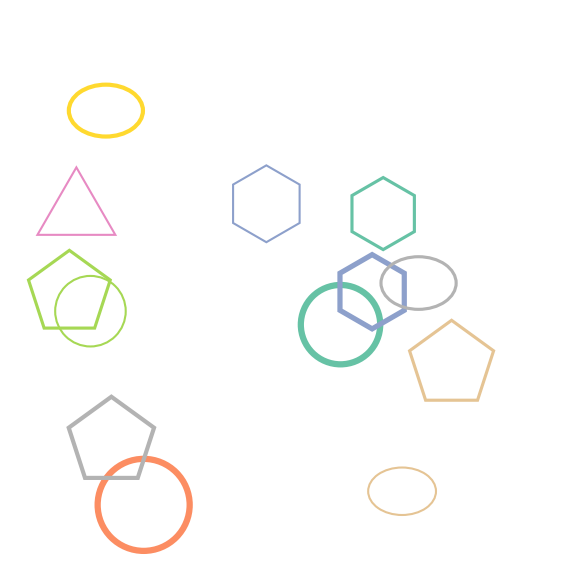[{"shape": "circle", "thickness": 3, "radius": 0.34, "center": [0.59, 0.437]}, {"shape": "hexagon", "thickness": 1.5, "radius": 0.31, "center": [0.664, 0.629]}, {"shape": "circle", "thickness": 3, "radius": 0.4, "center": [0.249, 0.125]}, {"shape": "hexagon", "thickness": 1, "radius": 0.33, "center": [0.461, 0.646]}, {"shape": "hexagon", "thickness": 2.5, "radius": 0.32, "center": [0.644, 0.494]}, {"shape": "triangle", "thickness": 1, "radius": 0.39, "center": [0.132, 0.631]}, {"shape": "circle", "thickness": 1, "radius": 0.31, "center": [0.157, 0.46]}, {"shape": "pentagon", "thickness": 1.5, "radius": 0.37, "center": [0.12, 0.491]}, {"shape": "oval", "thickness": 2, "radius": 0.32, "center": [0.183, 0.808]}, {"shape": "oval", "thickness": 1, "radius": 0.29, "center": [0.696, 0.148]}, {"shape": "pentagon", "thickness": 1.5, "radius": 0.38, "center": [0.782, 0.368]}, {"shape": "pentagon", "thickness": 2, "radius": 0.39, "center": [0.193, 0.234]}, {"shape": "oval", "thickness": 1.5, "radius": 0.33, "center": [0.725, 0.509]}]